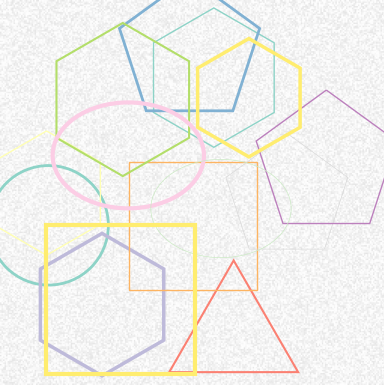[{"shape": "circle", "thickness": 2, "radius": 0.78, "center": [0.126, 0.415]}, {"shape": "hexagon", "thickness": 1, "radius": 0.9, "center": [0.555, 0.798]}, {"shape": "hexagon", "thickness": 1, "radius": 0.81, "center": [0.121, 0.498]}, {"shape": "hexagon", "thickness": 2.5, "radius": 0.92, "center": [0.265, 0.209]}, {"shape": "triangle", "thickness": 1.5, "radius": 0.97, "center": [0.607, 0.13]}, {"shape": "pentagon", "thickness": 2, "radius": 0.96, "center": [0.492, 0.867]}, {"shape": "square", "thickness": 1, "radius": 0.83, "center": [0.501, 0.414]}, {"shape": "hexagon", "thickness": 1.5, "radius": 0.99, "center": [0.319, 0.741]}, {"shape": "oval", "thickness": 3, "radius": 0.98, "center": [0.333, 0.596]}, {"shape": "pentagon", "thickness": 0.5, "radius": 0.83, "center": [0.745, 0.488]}, {"shape": "pentagon", "thickness": 1, "radius": 0.96, "center": [0.848, 0.574]}, {"shape": "oval", "thickness": 0.5, "radius": 0.91, "center": [0.574, 0.458]}, {"shape": "square", "thickness": 3, "radius": 0.97, "center": [0.314, 0.223]}, {"shape": "hexagon", "thickness": 2.5, "radius": 0.77, "center": [0.646, 0.746]}]